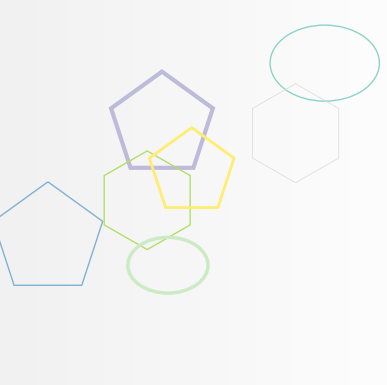[{"shape": "oval", "thickness": 1, "radius": 0.71, "center": [0.838, 0.836]}, {"shape": "pentagon", "thickness": 3, "radius": 0.69, "center": [0.418, 0.676]}, {"shape": "pentagon", "thickness": 1, "radius": 0.74, "center": [0.124, 0.379]}, {"shape": "hexagon", "thickness": 1, "radius": 0.64, "center": [0.38, 0.48]}, {"shape": "hexagon", "thickness": 0.5, "radius": 0.64, "center": [0.763, 0.654]}, {"shape": "oval", "thickness": 2.5, "radius": 0.52, "center": [0.433, 0.311]}, {"shape": "pentagon", "thickness": 2, "radius": 0.57, "center": [0.495, 0.554]}]